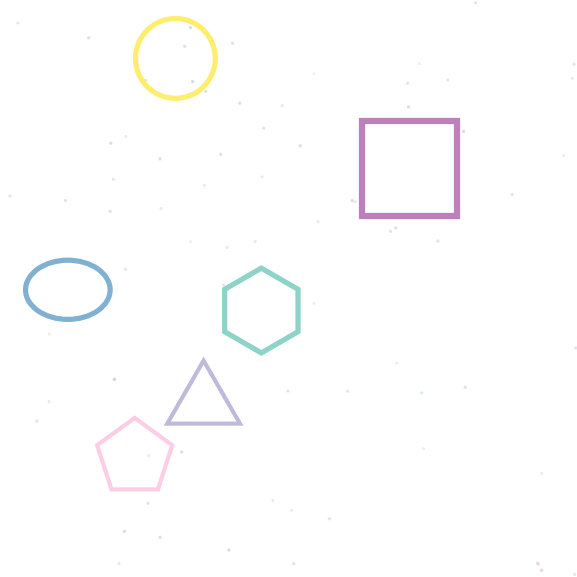[{"shape": "hexagon", "thickness": 2.5, "radius": 0.37, "center": [0.453, 0.461]}, {"shape": "triangle", "thickness": 2, "radius": 0.36, "center": [0.353, 0.302]}, {"shape": "oval", "thickness": 2.5, "radius": 0.37, "center": [0.117, 0.497]}, {"shape": "pentagon", "thickness": 2, "radius": 0.34, "center": [0.233, 0.207]}, {"shape": "square", "thickness": 3, "radius": 0.41, "center": [0.709, 0.707]}, {"shape": "circle", "thickness": 2.5, "radius": 0.35, "center": [0.304, 0.898]}]